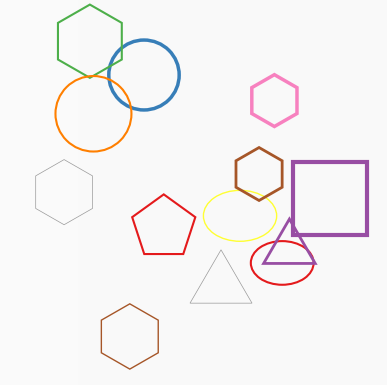[{"shape": "pentagon", "thickness": 1.5, "radius": 0.43, "center": [0.423, 0.409]}, {"shape": "oval", "thickness": 1.5, "radius": 0.4, "center": [0.728, 0.317]}, {"shape": "circle", "thickness": 2.5, "radius": 0.45, "center": [0.372, 0.805]}, {"shape": "hexagon", "thickness": 1.5, "radius": 0.48, "center": [0.232, 0.893]}, {"shape": "triangle", "thickness": 2, "radius": 0.38, "center": [0.747, 0.354]}, {"shape": "square", "thickness": 3, "radius": 0.47, "center": [0.852, 0.484]}, {"shape": "circle", "thickness": 1.5, "radius": 0.49, "center": [0.241, 0.704]}, {"shape": "oval", "thickness": 1, "radius": 0.47, "center": [0.619, 0.439]}, {"shape": "hexagon", "thickness": 1, "radius": 0.42, "center": [0.335, 0.126]}, {"shape": "hexagon", "thickness": 2, "radius": 0.34, "center": [0.669, 0.548]}, {"shape": "hexagon", "thickness": 2.5, "radius": 0.34, "center": [0.708, 0.739]}, {"shape": "hexagon", "thickness": 0.5, "radius": 0.42, "center": [0.165, 0.501]}, {"shape": "triangle", "thickness": 0.5, "radius": 0.46, "center": [0.57, 0.259]}]